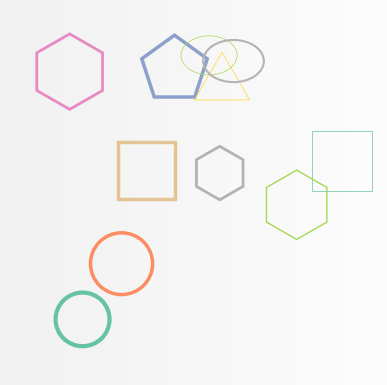[{"shape": "circle", "thickness": 3, "radius": 0.35, "center": [0.213, 0.17]}, {"shape": "square", "thickness": 0.5, "radius": 0.39, "center": [0.882, 0.581]}, {"shape": "circle", "thickness": 2.5, "radius": 0.4, "center": [0.314, 0.315]}, {"shape": "pentagon", "thickness": 2.5, "radius": 0.44, "center": [0.45, 0.82]}, {"shape": "hexagon", "thickness": 2, "radius": 0.49, "center": [0.18, 0.814]}, {"shape": "hexagon", "thickness": 1, "radius": 0.45, "center": [0.766, 0.468]}, {"shape": "oval", "thickness": 0.5, "radius": 0.36, "center": [0.54, 0.856]}, {"shape": "triangle", "thickness": 0.5, "radius": 0.41, "center": [0.573, 0.782]}, {"shape": "square", "thickness": 2.5, "radius": 0.37, "center": [0.379, 0.556]}, {"shape": "oval", "thickness": 1.5, "radius": 0.39, "center": [0.603, 0.841]}, {"shape": "hexagon", "thickness": 2, "radius": 0.35, "center": [0.567, 0.55]}]